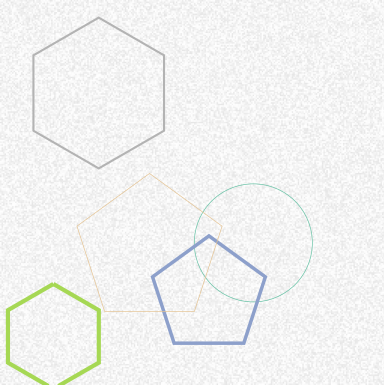[{"shape": "circle", "thickness": 0.5, "radius": 0.77, "center": [0.658, 0.369]}, {"shape": "pentagon", "thickness": 2.5, "radius": 0.77, "center": [0.543, 0.233]}, {"shape": "hexagon", "thickness": 3, "radius": 0.68, "center": [0.139, 0.126]}, {"shape": "pentagon", "thickness": 0.5, "radius": 0.99, "center": [0.388, 0.351]}, {"shape": "hexagon", "thickness": 1.5, "radius": 0.98, "center": [0.256, 0.758]}]